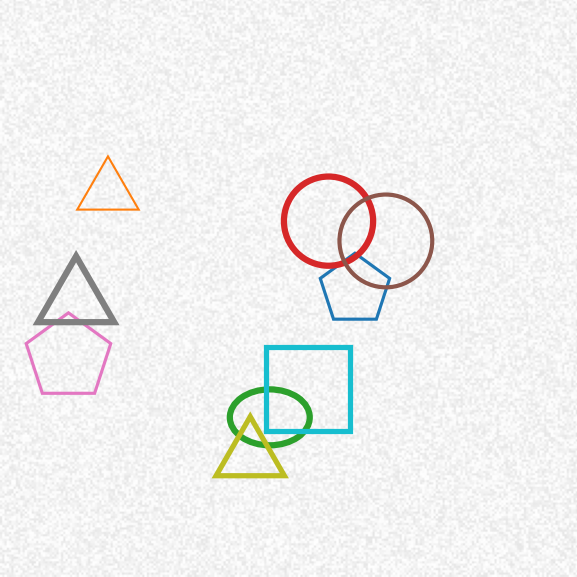[{"shape": "pentagon", "thickness": 1.5, "radius": 0.32, "center": [0.615, 0.498]}, {"shape": "triangle", "thickness": 1, "radius": 0.31, "center": [0.187, 0.667]}, {"shape": "oval", "thickness": 3, "radius": 0.35, "center": [0.467, 0.276]}, {"shape": "circle", "thickness": 3, "radius": 0.39, "center": [0.569, 0.616]}, {"shape": "circle", "thickness": 2, "radius": 0.4, "center": [0.668, 0.582]}, {"shape": "pentagon", "thickness": 1.5, "radius": 0.39, "center": [0.119, 0.38]}, {"shape": "triangle", "thickness": 3, "radius": 0.38, "center": [0.132, 0.479]}, {"shape": "triangle", "thickness": 2.5, "radius": 0.34, "center": [0.433, 0.209]}, {"shape": "square", "thickness": 2.5, "radius": 0.37, "center": [0.533, 0.325]}]